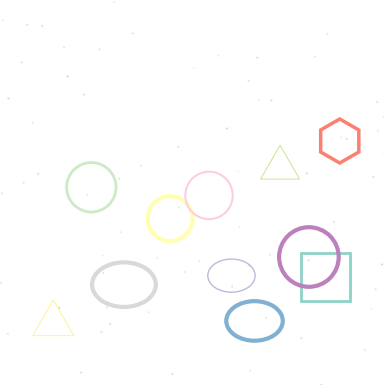[{"shape": "square", "thickness": 2, "radius": 0.31, "center": [0.845, 0.281]}, {"shape": "circle", "thickness": 3, "radius": 0.29, "center": [0.442, 0.432]}, {"shape": "oval", "thickness": 1, "radius": 0.31, "center": [0.601, 0.284]}, {"shape": "hexagon", "thickness": 2.5, "radius": 0.29, "center": [0.882, 0.634]}, {"shape": "oval", "thickness": 3, "radius": 0.37, "center": [0.661, 0.166]}, {"shape": "triangle", "thickness": 0.5, "radius": 0.29, "center": [0.728, 0.564]}, {"shape": "circle", "thickness": 1.5, "radius": 0.31, "center": [0.543, 0.492]}, {"shape": "oval", "thickness": 3, "radius": 0.41, "center": [0.322, 0.261]}, {"shape": "circle", "thickness": 3, "radius": 0.39, "center": [0.802, 0.332]}, {"shape": "circle", "thickness": 2, "radius": 0.32, "center": [0.237, 0.514]}, {"shape": "triangle", "thickness": 0.5, "radius": 0.31, "center": [0.139, 0.159]}]